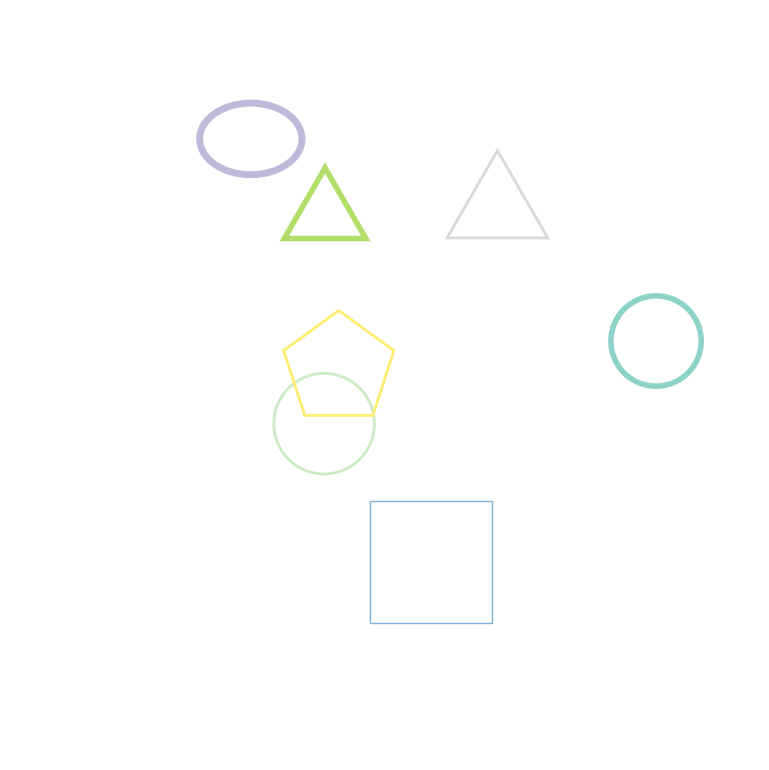[{"shape": "circle", "thickness": 2, "radius": 0.29, "center": [0.852, 0.557]}, {"shape": "oval", "thickness": 2.5, "radius": 0.33, "center": [0.326, 0.82]}, {"shape": "square", "thickness": 0.5, "radius": 0.4, "center": [0.56, 0.271]}, {"shape": "triangle", "thickness": 2, "radius": 0.31, "center": [0.422, 0.721]}, {"shape": "triangle", "thickness": 1, "radius": 0.38, "center": [0.646, 0.729]}, {"shape": "circle", "thickness": 1, "radius": 0.33, "center": [0.421, 0.45]}, {"shape": "pentagon", "thickness": 1, "radius": 0.38, "center": [0.44, 0.521]}]